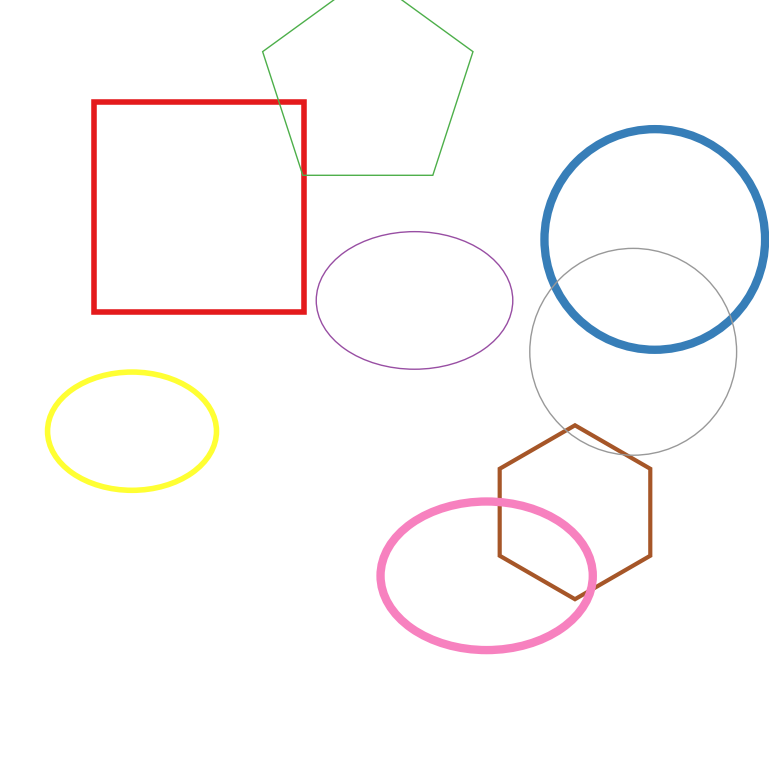[{"shape": "square", "thickness": 2, "radius": 0.68, "center": [0.258, 0.732]}, {"shape": "circle", "thickness": 3, "radius": 0.72, "center": [0.85, 0.689]}, {"shape": "pentagon", "thickness": 0.5, "radius": 0.72, "center": [0.478, 0.889]}, {"shape": "oval", "thickness": 0.5, "radius": 0.64, "center": [0.538, 0.61]}, {"shape": "oval", "thickness": 2, "radius": 0.55, "center": [0.171, 0.44]}, {"shape": "hexagon", "thickness": 1.5, "radius": 0.56, "center": [0.747, 0.335]}, {"shape": "oval", "thickness": 3, "radius": 0.69, "center": [0.632, 0.252]}, {"shape": "circle", "thickness": 0.5, "radius": 0.67, "center": [0.822, 0.543]}]